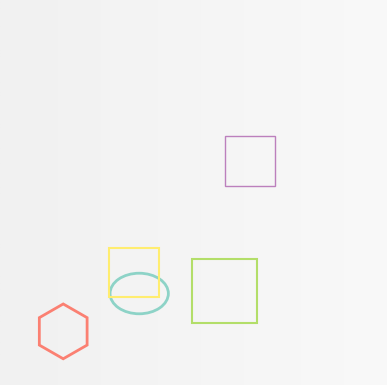[{"shape": "oval", "thickness": 2, "radius": 0.38, "center": [0.359, 0.238]}, {"shape": "hexagon", "thickness": 2, "radius": 0.36, "center": [0.163, 0.139]}, {"shape": "square", "thickness": 1.5, "radius": 0.42, "center": [0.579, 0.244]}, {"shape": "square", "thickness": 1, "radius": 0.33, "center": [0.645, 0.581]}, {"shape": "square", "thickness": 1.5, "radius": 0.32, "center": [0.346, 0.292]}]